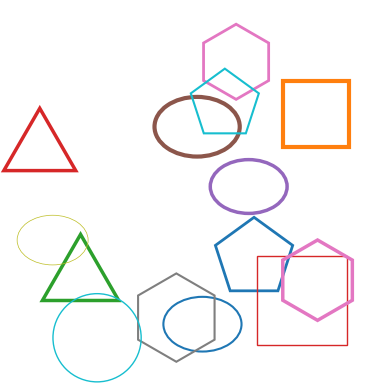[{"shape": "oval", "thickness": 1.5, "radius": 0.51, "center": [0.526, 0.158]}, {"shape": "pentagon", "thickness": 2, "radius": 0.53, "center": [0.66, 0.33]}, {"shape": "square", "thickness": 3, "radius": 0.43, "center": [0.82, 0.704]}, {"shape": "triangle", "thickness": 2.5, "radius": 0.57, "center": [0.209, 0.277]}, {"shape": "triangle", "thickness": 2.5, "radius": 0.54, "center": [0.103, 0.611]}, {"shape": "square", "thickness": 1, "radius": 0.58, "center": [0.784, 0.219]}, {"shape": "oval", "thickness": 2.5, "radius": 0.5, "center": [0.646, 0.516]}, {"shape": "oval", "thickness": 3, "radius": 0.55, "center": [0.512, 0.671]}, {"shape": "hexagon", "thickness": 2, "radius": 0.49, "center": [0.613, 0.84]}, {"shape": "hexagon", "thickness": 2.5, "radius": 0.52, "center": [0.825, 0.272]}, {"shape": "hexagon", "thickness": 1.5, "radius": 0.57, "center": [0.458, 0.175]}, {"shape": "oval", "thickness": 0.5, "radius": 0.46, "center": [0.137, 0.376]}, {"shape": "circle", "thickness": 1, "radius": 0.57, "center": [0.252, 0.123]}, {"shape": "pentagon", "thickness": 1.5, "radius": 0.46, "center": [0.584, 0.729]}]